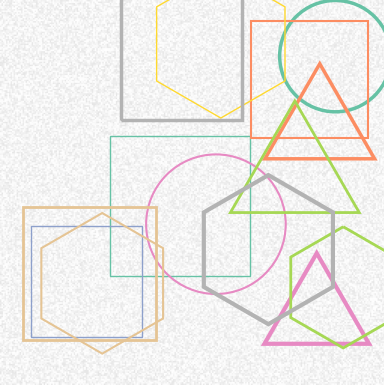[{"shape": "circle", "thickness": 2.5, "radius": 0.72, "center": [0.871, 0.854]}, {"shape": "square", "thickness": 1, "radius": 0.91, "center": [0.467, 0.465]}, {"shape": "triangle", "thickness": 2.5, "radius": 0.82, "center": [0.831, 0.67]}, {"shape": "square", "thickness": 1.5, "radius": 0.76, "center": [0.803, 0.793]}, {"shape": "square", "thickness": 1, "radius": 0.72, "center": [0.225, 0.269]}, {"shape": "triangle", "thickness": 3, "radius": 0.78, "center": [0.823, 0.185]}, {"shape": "circle", "thickness": 1.5, "radius": 0.91, "center": [0.561, 0.418]}, {"shape": "hexagon", "thickness": 2, "radius": 0.79, "center": [0.892, 0.254]}, {"shape": "triangle", "thickness": 2, "radius": 0.97, "center": [0.766, 0.545]}, {"shape": "hexagon", "thickness": 1, "radius": 0.96, "center": [0.574, 0.886]}, {"shape": "square", "thickness": 2, "radius": 0.86, "center": [0.233, 0.289]}, {"shape": "hexagon", "thickness": 1.5, "radius": 0.91, "center": [0.265, 0.264]}, {"shape": "square", "thickness": 2.5, "radius": 0.79, "center": [0.472, 0.846]}, {"shape": "hexagon", "thickness": 3, "radius": 0.97, "center": [0.697, 0.352]}]